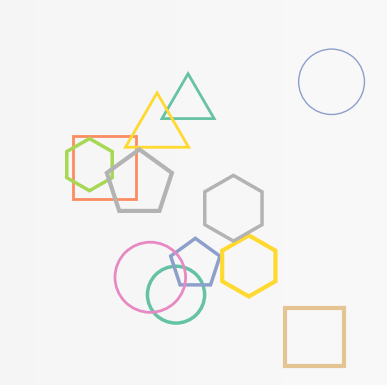[{"shape": "triangle", "thickness": 2, "radius": 0.39, "center": [0.485, 0.731]}, {"shape": "circle", "thickness": 2.5, "radius": 0.37, "center": [0.454, 0.235]}, {"shape": "square", "thickness": 2, "radius": 0.41, "center": [0.27, 0.565]}, {"shape": "pentagon", "thickness": 2.5, "radius": 0.33, "center": [0.504, 0.314]}, {"shape": "circle", "thickness": 1, "radius": 0.42, "center": [0.856, 0.788]}, {"shape": "circle", "thickness": 2, "radius": 0.46, "center": [0.388, 0.28]}, {"shape": "hexagon", "thickness": 2.5, "radius": 0.34, "center": [0.231, 0.572]}, {"shape": "triangle", "thickness": 2, "radius": 0.47, "center": [0.405, 0.665]}, {"shape": "hexagon", "thickness": 3, "radius": 0.4, "center": [0.642, 0.309]}, {"shape": "square", "thickness": 3, "radius": 0.38, "center": [0.811, 0.124]}, {"shape": "hexagon", "thickness": 2.5, "radius": 0.43, "center": [0.602, 0.459]}, {"shape": "pentagon", "thickness": 3, "radius": 0.44, "center": [0.36, 0.524]}]